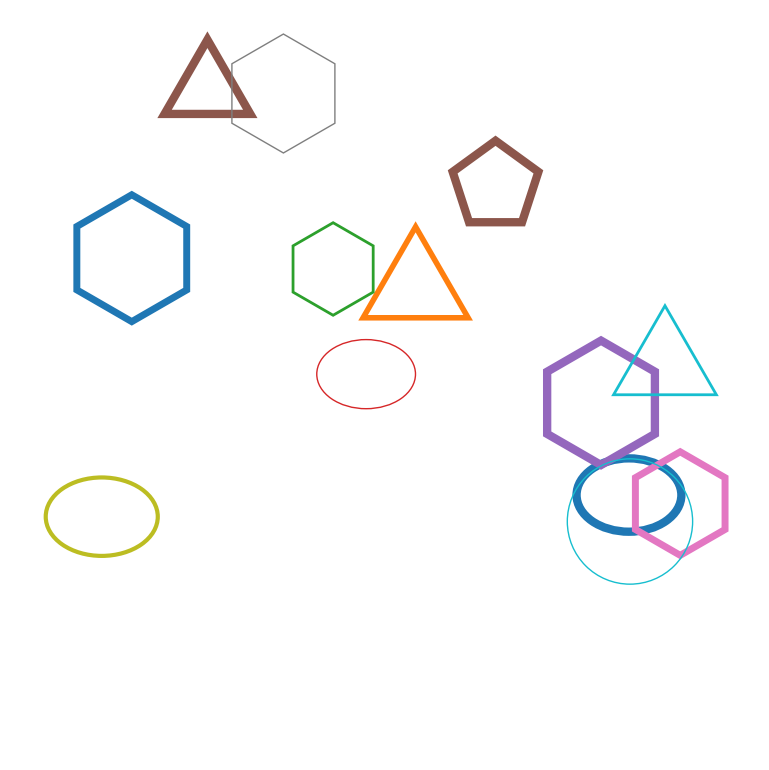[{"shape": "oval", "thickness": 3, "radius": 0.34, "center": [0.817, 0.357]}, {"shape": "hexagon", "thickness": 2.5, "radius": 0.41, "center": [0.171, 0.665]}, {"shape": "triangle", "thickness": 2, "radius": 0.39, "center": [0.54, 0.627]}, {"shape": "hexagon", "thickness": 1, "radius": 0.3, "center": [0.433, 0.651]}, {"shape": "oval", "thickness": 0.5, "radius": 0.32, "center": [0.475, 0.514]}, {"shape": "hexagon", "thickness": 3, "radius": 0.4, "center": [0.781, 0.477]}, {"shape": "pentagon", "thickness": 3, "radius": 0.29, "center": [0.644, 0.759]}, {"shape": "triangle", "thickness": 3, "radius": 0.32, "center": [0.269, 0.884]}, {"shape": "hexagon", "thickness": 2.5, "radius": 0.34, "center": [0.883, 0.346]}, {"shape": "hexagon", "thickness": 0.5, "radius": 0.39, "center": [0.368, 0.879]}, {"shape": "oval", "thickness": 1.5, "radius": 0.36, "center": [0.132, 0.329]}, {"shape": "triangle", "thickness": 1, "radius": 0.39, "center": [0.864, 0.526]}, {"shape": "circle", "thickness": 0.5, "radius": 0.41, "center": [0.818, 0.323]}]